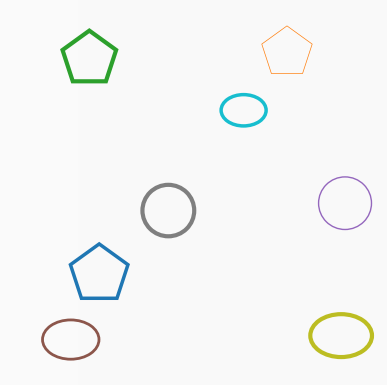[{"shape": "pentagon", "thickness": 2.5, "radius": 0.39, "center": [0.256, 0.288]}, {"shape": "pentagon", "thickness": 0.5, "radius": 0.34, "center": [0.741, 0.864]}, {"shape": "pentagon", "thickness": 3, "radius": 0.36, "center": [0.231, 0.848]}, {"shape": "circle", "thickness": 1, "radius": 0.34, "center": [0.89, 0.472]}, {"shape": "oval", "thickness": 2, "radius": 0.36, "center": [0.183, 0.118]}, {"shape": "circle", "thickness": 3, "radius": 0.33, "center": [0.434, 0.453]}, {"shape": "oval", "thickness": 3, "radius": 0.4, "center": [0.88, 0.128]}, {"shape": "oval", "thickness": 2.5, "radius": 0.29, "center": [0.629, 0.714]}]